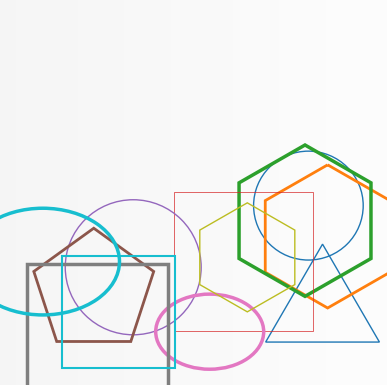[{"shape": "triangle", "thickness": 1, "radius": 0.85, "center": [0.832, 0.196]}, {"shape": "circle", "thickness": 1, "radius": 0.71, "center": [0.796, 0.466]}, {"shape": "hexagon", "thickness": 2, "radius": 0.93, "center": [0.846, 0.386]}, {"shape": "hexagon", "thickness": 2.5, "radius": 0.98, "center": [0.787, 0.427]}, {"shape": "square", "thickness": 0.5, "radius": 0.9, "center": [0.628, 0.321]}, {"shape": "circle", "thickness": 1, "radius": 0.88, "center": [0.344, 0.306]}, {"shape": "pentagon", "thickness": 2, "radius": 0.81, "center": [0.242, 0.245]}, {"shape": "oval", "thickness": 2.5, "radius": 0.7, "center": [0.541, 0.139]}, {"shape": "square", "thickness": 2.5, "radius": 0.91, "center": [0.252, 0.131]}, {"shape": "hexagon", "thickness": 1, "radius": 0.71, "center": [0.638, 0.332]}, {"shape": "square", "thickness": 1.5, "radius": 0.73, "center": [0.305, 0.189]}, {"shape": "oval", "thickness": 2.5, "radius": 0.99, "center": [0.11, 0.321]}]